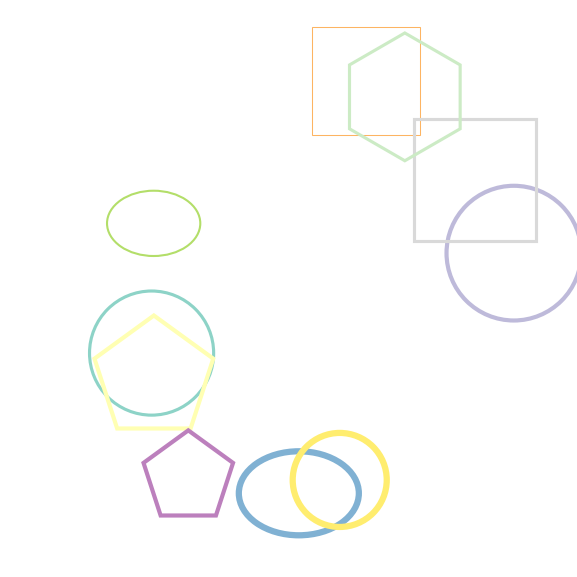[{"shape": "circle", "thickness": 1.5, "radius": 0.54, "center": [0.262, 0.388]}, {"shape": "pentagon", "thickness": 2, "radius": 0.54, "center": [0.266, 0.345]}, {"shape": "circle", "thickness": 2, "radius": 0.58, "center": [0.89, 0.561]}, {"shape": "oval", "thickness": 3, "radius": 0.52, "center": [0.517, 0.145]}, {"shape": "square", "thickness": 0.5, "radius": 0.47, "center": [0.634, 0.859]}, {"shape": "oval", "thickness": 1, "radius": 0.4, "center": [0.266, 0.612]}, {"shape": "square", "thickness": 1.5, "radius": 0.53, "center": [0.823, 0.688]}, {"shape": "pentagon", "thickness": 2, "radius": 0.41, "center": [0.326, 0.172]}, {"shape": "hexagon", "thickness": 1.5, "radius": 0.55, "center": [0.701, 0.831]}, {"shape": "circle", "thickness": 3, "radius": 0.41, "center": [0.588, 0.168]}]